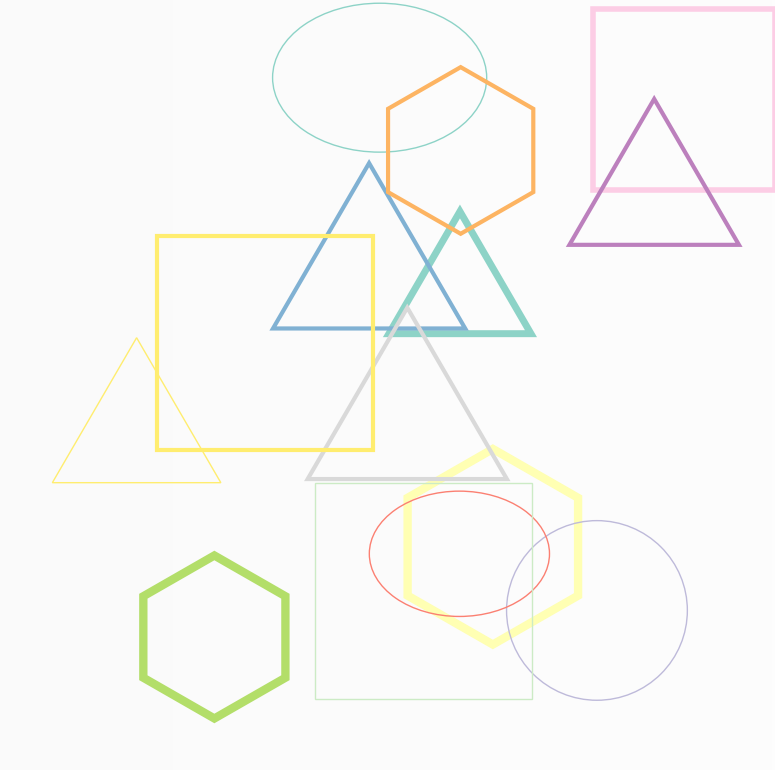[{"shape": "triangle", "thickness": 2.5, "radius": 0.53, "center": [0.593, 0.62]}, {"shape": "oval", "thickness": 0.5, "radius": 0.69, "center": [0.49, 0.899]}, {"shape": "hexagon", "thickness": 3, "radius": 0.63, "center": [0.636, 0.29]}, {"shape": "circle", "thickness": 0.5, "radius": 0.58, "center": [0.77, 0.207]}, {"shape": "oval", "thickness": 0.5, "radius": 0.58, "center": [0.593, 0.281]}, {"shape": "triangle", "thickness": 1.5, "radius": 0.72, "center": [0.476, 0.645]}, {"shape": "hexagon", "thickness": 1.5, "radius": 0.54, "center": [0.594, 0.805]}, {"shape": "hexagon", "thickness": 3, "radius": 0.53, "center": [0.277, 0.173]}, {"shape": "square", "thickness": 2, "radius": 0.59, "center": [0.882, 0.871]}, {"shape": "triangle", "thickness": 1.5, "radius": 0.74, "center": [0.526, 0.452]}, {"shape": "triangle", "thickness": 1.5, "radius": 0.63, "center": [0.844, 0.745]}, {"shape": "square", "thickness": 0.5, "radius": 0.7, "center": [0.547, 0.232]}, {"shape": "square", "thickness": 1.5, "radius": 0.7, "center": [0.342, 0.555]}, {"shape": "triangle", "thickness": 0.5, "radius": 0.63, "center": [0.176, 0.436]}]